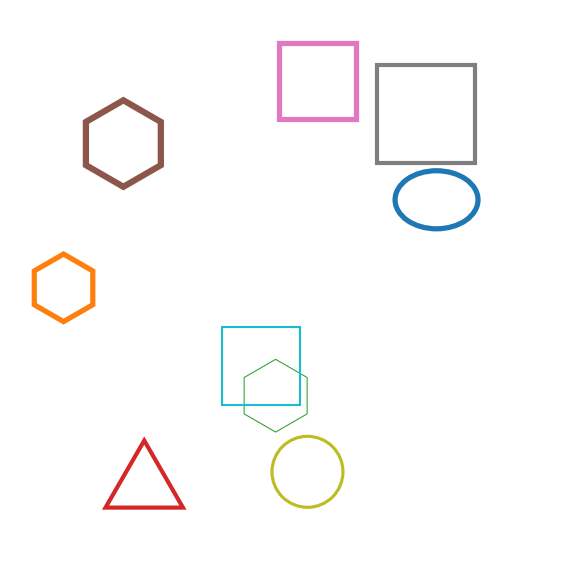[{"shape": "oval", "thickness": 2.5, "radius": 0.36, "center": [0.756, 0.653]}, {"shape": "hexagon", "thickness": 2.5, "radius": 0.29, "center": [0.11, 0.501]}, {"shape": "hexagon", "thickness": 0.5, "radius": 0.31, "center": [0.477, 0.314]}, {"shape": "triangle", "thickness": 2, "radius": 0.39, "center": [0.25, 0.159]}, {"shape": "hexagon", "thickness": 3, "radius": 0.37, "center": [0.214, 0.751]}, {"shape": "square", "thickness": 2.5, "radius": 0.33, "center": [0.55, 0.859]}, {"shape": "square", "thickness": 2, "radius": 0.42, "center": [0.738, 0.802]}, {"shape": "circle", "thickness": 1.5, "radius": 0.31, "center": [0.532, 0.182]}, {"shape": "square", "thickness": 1, "radius": 0.34, "center": [0.452, 0.365]}]